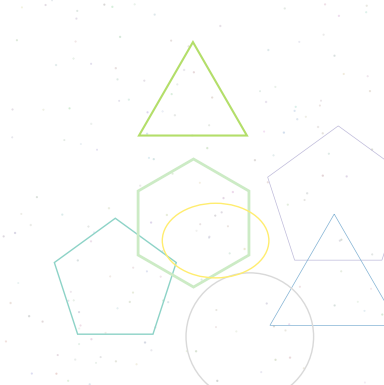[{"shape": "pentagon", "thickness": 1, "radius": 0.83, "center": [0.299, 0.267]}, {"shape": "pentagon", "thickness": 0.5, "radius": 0.96, "center": [0.879, 0.48]}, {"shape": "triangle", "thickness": 0.5, "radius": 0.96, "center": [0.868, 0.251]}, {"shape": "triangle", "thickness": 1.5, "radius": 0.81, "center": [0.501, 0.729]}, {"shape": "circle", "thickness": 1, "radius": 0.83, "center": [0.649, 0.126]}, {"shape": "hexagon", "thickness": 2, "radius": 0.83, "center": [0.503, 0.421]}, {"shape": "oval", "thickness": 1, "radius": 0.69, "center": [0.56, 0.375]}]